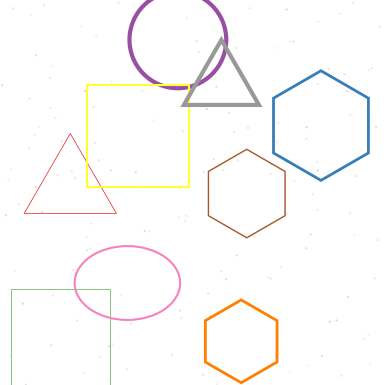[{"shape": "triangle", "thickness": 0.5, "radius": 0.69, "center": [0.183, 0.515]}, {"shape": "hexagon", "thickness": 2, "radius": 0.71, "center": [0.834, 0.674]}, {"shape": "square", "thickness": 0.5, "radius": 0.64, "center": [0.158, 0.122]}, {"shape": "circle", "thickness": 3, "radius": 0.63, "center": [0.462, 0.897]}, {"shape": "hexagon", "thickness": 2, "radius": 0.54, "center": [0.626, 0.113]}, {"shape": "square", "thickness": 1.5, "radius": 0.66, "center": [0.358, 0.647]}, {"shape": "hexagon", "thickness": 1, "radius": 0.57, "center": [0.641, 0.497]}, {"shape": "oval", "thickness": 1.5, "radius": 0.69, "center": [0.331, 0.265]}, {"shape": "triangle", "thickness": 3, "radius": 0.56, "center": [0.575, 0.784]}]